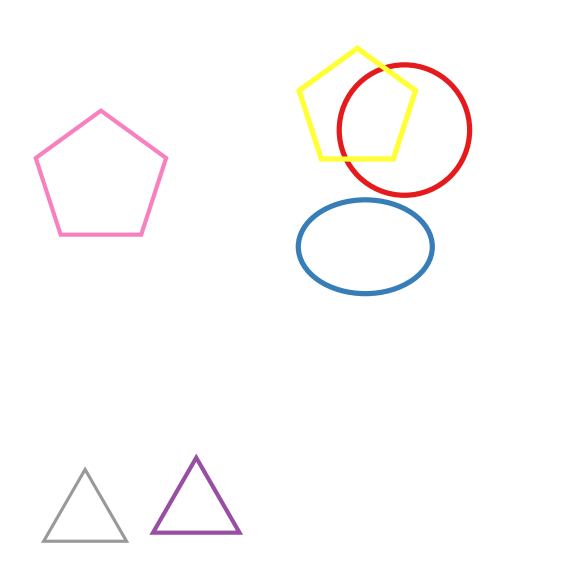[{"shape": "circle", "thickness": 2.5, "radius": 0.56, "center": [0.7, 0.774]}, {"shape": "oval", "thickness": 2.5, "radius": 0.58, "center": [0.633, 0.572]}, {"shape": "triangle", "thickness": 2, "radius": 0.43, "center": [0.34, 0.12]}, {"shape": "pentagon", "thickness": 2.5, "radius": 0.53, "center": [0.619, 0.81]}, {"shape": "pentagon", "thickness": 2, "radius": 0.59, "center": [0.175, 0.689]}, {"shape": "triangle", "thickness": 1.5, "radius": 0.41, "center": [0.147, 0.103]}]